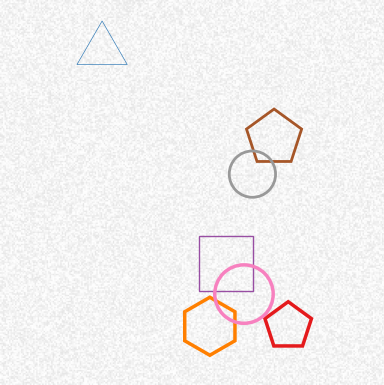[{"shape": "pentagon", "thickness": 2.5, "radius": 0.32, "center": [0.749, 0.153]}, {"shape": "triangle", "thickness": 0.5, "radius": 0.38, "center": [0.265, 0.87]}, {"shape": "square", "thickness": 1, "radius": 0.35, "center": [0.588, 0.316]}, {"shape": "hexagon", "thickness": 2.5, "radius": 0.38, "center": [0.545, 0.153]}, {"shape": "pentagon", "thickness": 2, "radius": 0.38, "center": [0.712, 0.642]}, {"shape": "circle", "thickness": 2.5, "radius": 0.38, "center": [0.634, 0.236]}, {"shape": "circle", "thickness": 2, "radius": 0.3, "center": [0.656, 0.548]}]